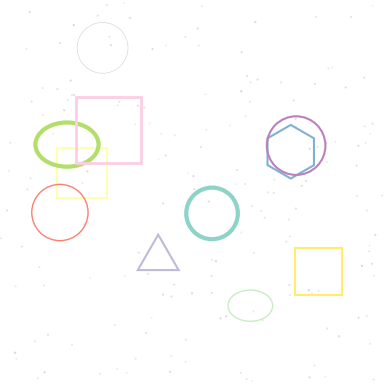[{"shape": "circle", "thickness": 3, "radius": 0.33, "center": [0.551, 0.446]}, {"shape": "square", "thickness": 1.5, "radius": 0.32, "center": [0.214, 0.55]}, {"shape": "triangle", "thickness": 1.5, "radius": 0.31, "center": [0.411, 0.329]}, {"shape": "circle", "thickness": 1, "radius": 0.37, "center": [0.156, 0.448]}, {"shape": "hexagon", "thickness": 1.5, "radius": 0.35, "center": [0.755, 0.606]}, {"shape": "oval", "thickness": 3, "radius": 0.41, "center": [0.174, 0.624]}, {"shape": "square", "thickness": 2, "radius": 0.42, "center": [0.282, 0.662]}, {"shape": "circle", "thickness": 0.5, "radius": 0.33, "center": [0.266, 0.876]}, {"shape": "circle", "thickness": 1.5, "radius": 0.38, "center": [0.769, 0.622]}, {"shape": "oval", "thickness": 1, "radius": 0.29, "center": [0.65, 0.206]}, {"shape": "square", "thickness": 1.5, "radius": 0.31, "center": [0.827, 0.295]}]